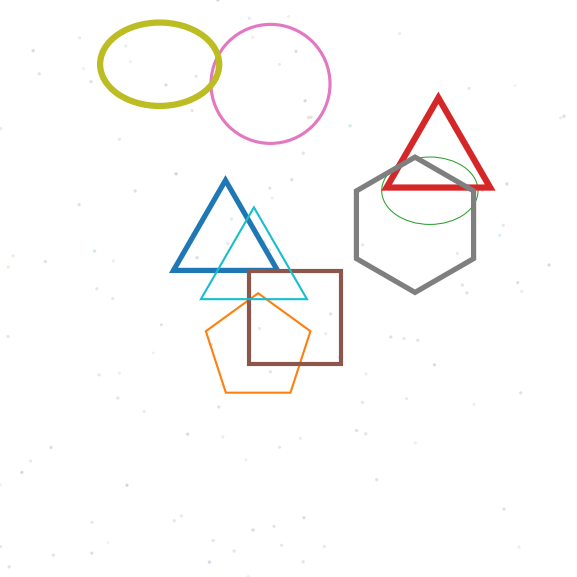[{"shape": "triangle", "thickness": 2.5, "radius": 0.52, "center": [0.39, 0.583]}, {"shape": "pentagon", "thickness": 1, "radius": 0.48, "center": [0.447, 0.396]}, {"shape": "oval", "thickness": 0.5, "radius": 0.42, "center": [0.744, 0.669]}, {"shape": "triangle", "thickness": 3, "radius": 0.52, "center": [0.759, 0.726]}, {"shape": "square", "thickness": 2, "radius": 0.4, "center": [0.511, 0.449]}, {"shape": "circle", "thickness": 1.5, "radius": 0.52, "center": [0.468, 0.854]}, {"shape": "hexagon", "thickness": 2.5, "radius": 0.59, "center": [0.719, 0.61]}, {"shape": "oval", "thickness": 3, "radius": 0.52, "center": [0.276, 0.888]}, {"shape": "triangle", "thickness": 1, "radius": 0.53, "center": [0.44, 0.534]}]